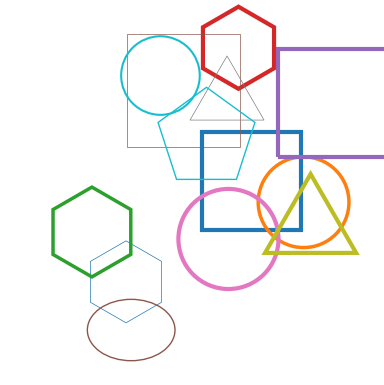[{"shape": "hexagon", "thickness": 0.5, "radius": 0.53, "center": [0.327, 0.268]}, {"shape": "square", "thickness": 3, "radius": 0.64, "center": [0.653, 0.529]}, {"shape": "circle", "thickness": 2.5, "radius": 0.59, "center": [0.789, 0.475]}, {"shape": "hexagon", "thickness": 2.5, "radius": 0.58, "center": [0.239, 0.397]}, {"shape": "hexagon", "thickness": 3, "radius": 0.53, "center": [0.619, 0.876]}, {"shape": "square", "thickness": 3, "radius": 0.7, "center": [0.864, 0.732]}, {"shape": "square", "thickness": 0.5, "radius": 0.73, "center": [0.477, 0.765]}, {"shape": "oval", "thickness": 1, "radius": 0.57, "center": [0.341, 0.143]}, {"shape": "circle", "thickness": 3, "radius": 0.65, "center": [0.593, 0.379]}, {"shape": "triangle", "thickness": 0.5, "radius": 0.56, "center": [0.59, 0.744]}, {"shape": "triangle", "thickness": 3, "radius": 0.68, "center": [0.807, 0.411]}, {"shape": "circle", "thickness": 1.5, "radius": 0.51, "center": [0.417, 0.804]}, {"shape": "pentagon", "thickness": 1, "radius": 0.66, "center": [0.536, 0.641]}]